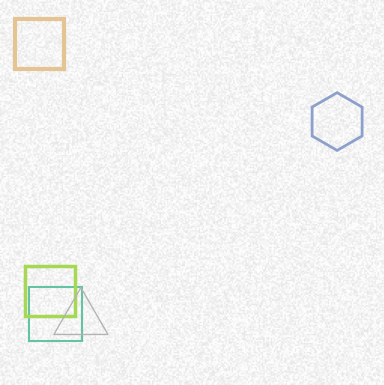[{"shape": "square", "thickness": 1.5, "radius": 0.35, "center": [0.144, 0.185]}, {"shape": "hexagon", "thickness": 2, "radius": 0.37, "center": [0.876, 0.684]}, {"shape": "square", "thickness": 2.5, "radius": 0.33, "center": [0.13, 0.245]}, {"shape": "square", "thickness": 3, "radius": 0.32, "center": [0.102, 0.886]}, {"shape": "triangle", "thickness": 1, "radius": 0.41, "center": [0.21, 0.172]}]